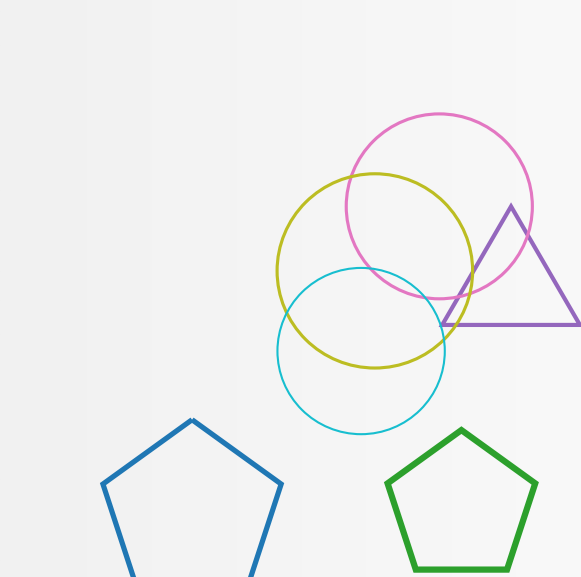[{"shape": "pentagon", "thickness": 2.5, "radius": 0.81, "center": [0.33, 0.111]}, {"shape": "pentagon", "thickness": 3, "radius": 0.67, "center": [0.794, 0.121]}, {"shape": "triangle", "thickness": 2, "radius": 0.68, "center": [0.879, 0.505]}, {"shape": "circle", "thickness": 1.5, "radius": 0.8, "center": [0.756, 0.642]}, {"shape": "circle", "thickness": 1.5, "radius": 0.84, "center": [0.645, 0.53]}, {"shape": "circle", "thickness": 1, "radius": 0.72, "center": [0.621, 0.391]}]